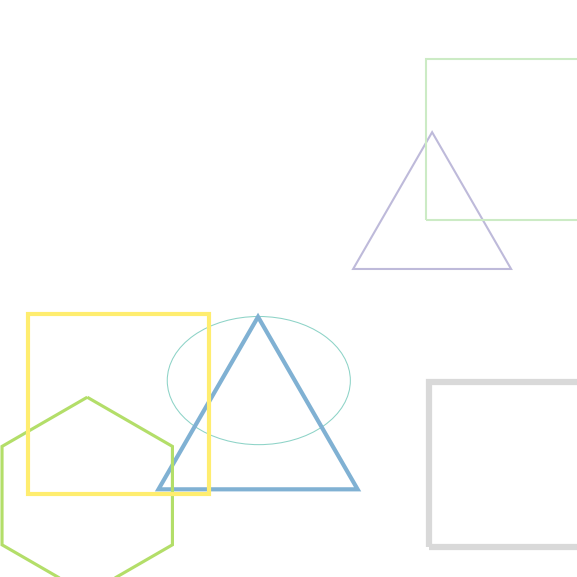[{"shape": "oval", "thickness": 0.5, "radius": 0.79, "center": [0.448, 0.34]}, {"shape": "triangle", "thickness": 1, "radius": 0.79, "center": [0.748, 0.612]}, {"shape": "triangle", "thickness": 2, "radius": 1.0, "center": [0.447, 0.251]}, {"shape": "hexagon", "thickness": 1.5, "radius": 0.85, "center": [0.151, 0.141]}, {"shape": "square", "thickness": 3, "radius": 0.71, "center": [0.886, 0.194]}, {"shape": "square", "thickness": 1, "radius": 0.7, "center": [0.878, 0.758]}, {"shape": "square", "thickness": 2, "radius": 0.78, "center": [0.205, 0.299]}]